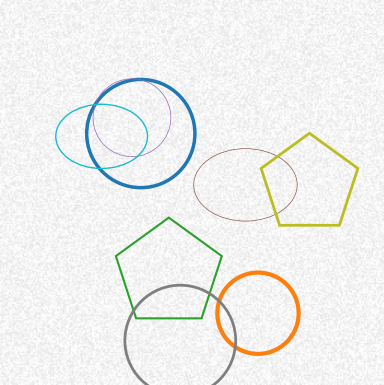[{"shape": "circle", "thickness": 2.5, "radius": 0.7, "center": [0.366, 0.653]}, {"shape": "circle", "thickness": 3, "radius": 0.53, "center": [0.67, 0.186]}, {"shape": "pentagon", "thickness": 1.5, "radius": 0.72, "center": [0.439, 0.29]}, {"shape": "circle", "thickness": 0.5, "radius": 0.51, "center": [0.343, 0.694]}, {"shape": "oval", "thickness": 0.5, "radius": 0.67, "center": [0.638, 0.52]}, {"shape": "circle", "thickness": 2, "radius": 0.72, "center": [0.468, 0.115]}, {"shape": "pentagon", "thickness": 2, "radius": 0.66, "center": [0.804, 0.522]}, {"shape": "oval", "thickness": 1, "radius": 0.6, "center": [0.264, 0.646]}]